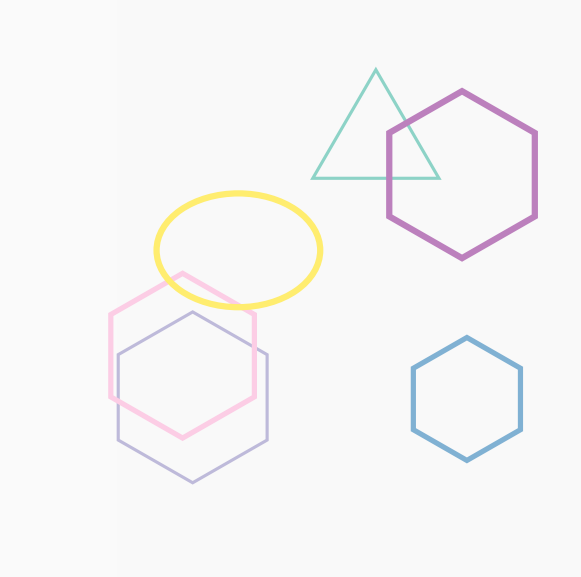[{"shape": "triangle", "thickness": 1.5, "radius": 0.63, "center": [0.647, 0.753]}, {"shape": "hexagon", "thickness": 1.5, "radius": 0.74, "center": [0.331, 0.311]}, {"shape": "hexagon", "thickness": 2.5, "radius": 0.53, "center": [0.803, 0.308]}, {"shape": "hexagon", "thickness": 2.5, "radius": 0.71, "center": [0.314, 0.383]}, {"shape": "hexagon", "thickness": 3, "radius": 0.72, "center": [0.795, 0.697]}, {"shape": "oval", "thickness": 3, "radius": 0.7, "center": [0.41, 0.566]}]